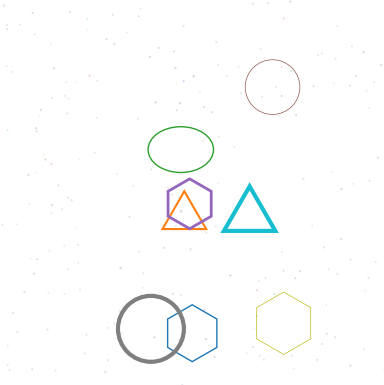[{"shape": "hexagon", "thickness": 1, "radius": 0.37, "center": [0.499, 0.134]}, {"shape": "triangle", "thickness": 1.5, "radius": 0.33, "center": [0.479, 0.438]}, {"shape": "oval", "thickness": 1, "radius": 0.42, "center": [0.47, 0.611]}, {"shape": "hexagon", "thickness": 2, "radius": 0.32, "center": [0.493, 0.471]}, {"shape": "circle", "thickness": 0.5, "radius": 0.36, "center": [0.708, 0.774]}, {"shape": "circle", "thickness": 3, "radius": 0.43, "center": [0.392, 0.146]}, {"shape": "hexagon", "thickness": 0.5, "radius": 0.41, "center": [0.737, 0.16]}, {"shape": "triangle", "thickness": 3, "radius": 0.39, "center": [0.648, 0.439]}]